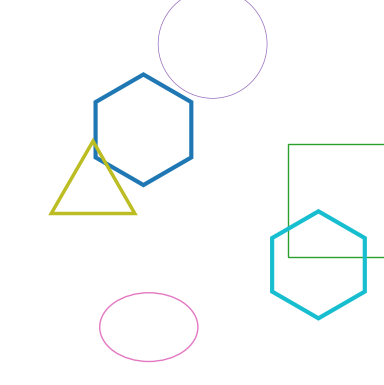[{"shape": "hexagon", "thickness": 3, "radius": 0.72, "center": [0.373, 0.663]}, {"shape": "square", "thickness": 1, "radius": 0.73, "center": [0.896, 0.48]}, {"shape": "circle", "thickness": 0.5, "radius": 0.71, "center": [0.552, 0.886]}, {"shape": "oval", "thickness": 1, "radius": 0.64, "center": [0.386, 0.15]}, {"shape": "triangle", "thickness": 2.5, "radius": 0.63, "center": [0.242, 0.508]}, {"shape": "hexagon", "thickness": 3, "radius": 0.69, "center": [0.827, 0.312]}]